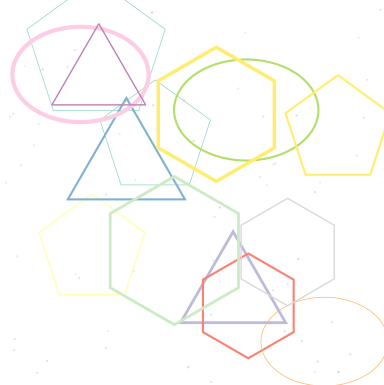[{"shape": "pentagon", "thickness": 0.5, "radius": 0.75, "center": [0.403, 0.642]}, {"shape": "pentagon", "thickness": 0.5, "radius": 0.94, "center": [0.25, 0.866]}, {"shape": "pentagon", "thickness": 1, "radius": 0.72, "center": [0.239, 0.351]}, {"shape": "triangle", "thickness": 2, "radius": 0.79, "center": [0.606, 0.241]}, {"shape": "hexagon", "thickness": 1.5, "radius": 0.68, "center": [0.645, 0.206]}, {"shape": "triangle", "thickness": 1.5, "radius": 0.88, "center": [0.328, 0.57]}, {"shape": "oval", "thickness": 0.5, "radius": 0.82, "center": [0.843, 0.113]}, {"shape": "oval", "thickness": 1.5, "radius": 0.94, "center": [0.64, 0.714]}, {"shape": "oval", "thickness": 3, "radius": 0.88, "center": [0.209, 0.807]}, {"shape": "hexagon", "thickness": 1, "radius": 0.7, "center": [0.747, 0.345]}, {"shape": "triangle", "thickness": 1, "radius": 0.7, "center": [0.257, 0.798]}, {"shape": "hexagon", "thickness": 2, "radius": 0.96, "center": [0.453, 0.349]}, {"shape": "pentagon", "thickness": 1.5, "radius": 0.72, "center": [0.878, 0.662]}, {"shape": "hexagon", "thickness": 2.5, "radius": 0.87, "center": [0.562, 0.703]}]